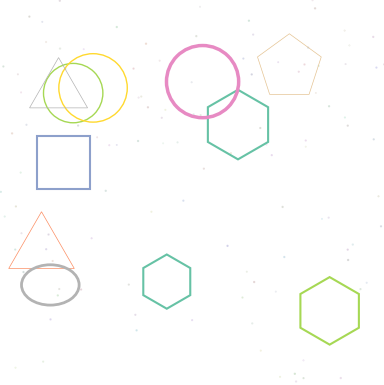[{"shape": "hexagon", "thickness": 1.5, "radius": 0.35, "center": [0.433, 0.269]}, {"shape": "hexagon", "thickness": 1.5, "radius": 0.45, "center": [0.618, 0.676]}, {"shape": "triangle", "thickness": 0.5, "radius": 0.49, "center": [0.108, 0.352]}, {"shape": "square", "thickness": 1.5, "radius": 0.34, "center": [0.165, 0.578]}, {"shape": "circle", "thickness": 2.5, "radius": 0.47, "center": [0.526, 0.788]}, {"shape": "hexagon", "thickness": 1.5, "radius": 0.44, "center": [0.856, 0.193]}, {"shape": "circle", "thickness": 1, "radius": 0.39, "center": [0.19, 0.758]}, {"shape": "circle", "thickness": 1, "radius": 0.44, "center": [0.242, 0.772]}, {"shape": "pentagon", "thickness": 0.5, "radius": 0.44, "center": [0.752, 0.825]}, {"shape": "triangle", "thickness": 0.5, "radius": 0.44, "center": [0.152, 0.763]}, {"shape": "oval", "thickness": 2, "radius": 0.37, "center": [0.131, 0.26]}]